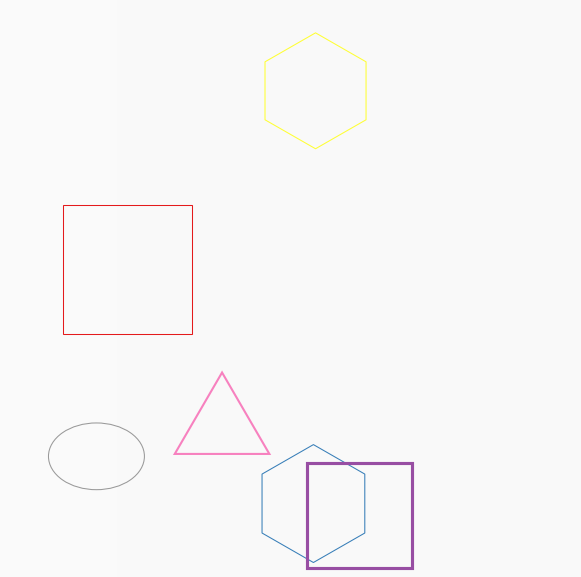[{"shape": "square", "thickness": 0.5, "radius": 0.56, "center": [0.219, 0.532]}, {"shape": "hexagon", "thickness": 0.5, "radius": 0.51, "center": [0.539, 0.127]}, {"shape": "square", "thickness": 1.5, "radius": 0.45, "center": [0.618, 0.107]}, {"shape": "hexagon", "thickness": 0.5, "radius": 0.5, "center": [0.543, 0.842]}, {"shape": "triangle", "thickness": 1, "radius": 0.47, "center": [0.382, 0.26]}, {"shape": "oval", "thickness": 0.5, "radius": 0.41, "center": [0.166, 0.209]}]